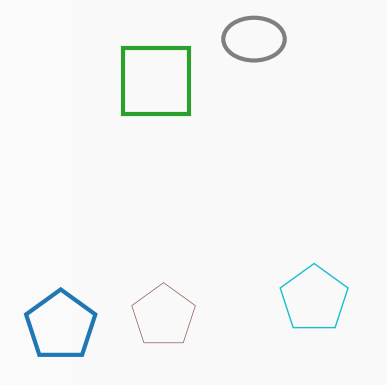[{"shape": "pentagon", "thickness": 3, "radius": 0.47, "center": [0.157, 0.154]}, {"shape": "square", "thickness": 3, "radius": 0.42, "center": [0.402, 0.79]}, {"shape": "pentagon", "thickness": 0.5, "radius": 0.43, "center": [0.422, 0.179]}, {"shape": "oval", "thickness": 3, "radius": 0.4, "center": [0.656, 0.898]}, {"shape": "pentagon", "thickness": 1, "radius": 0.46, "center": [0.811, 0.224]}]